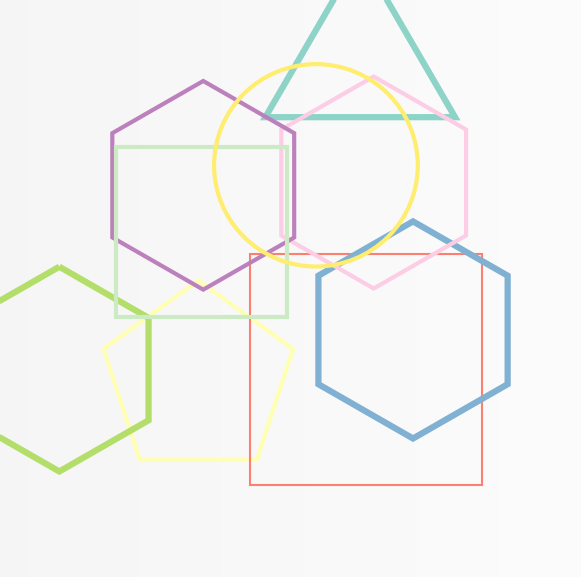[{"shape": "triangle", "thickness": 3, "radius": 0.94, "center": [0.62, 0.89]}, {"shape": "pentagon", "thickness": 2, "radius": 0.86, "center": [0.341, 0.342]}, {"shape": "square", "thickness": 1, "radius": 1.0, "center": [0.63, 0.359]}, {"shape": "hexagon", "thickness": 3, "radius": 0.94, "center": [0.711, 0.428]}, {"shape": "hexagon", "thickness": 3, "radius": 0.89, "center": [0.102, 0.36]}, {"shape": "hexagon", "thickness": 2, "radius": 0.92, "center": [0.643, 0.683]}, {"shape": "hexagon", "thickness": 2, "radius": 0.9, "center": [0.35, 0.678]}, {"shape": "square", "thickness": 2, "radius": 0.74, "center": [0.346, 0.598]}, {"shape": "circle", "thickness": 2, "radius": 0.88, "center": [0.544, 0.713]}]